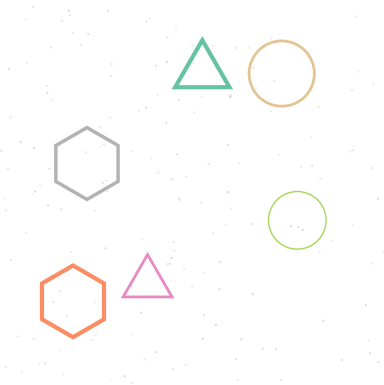[{"shape": "triangle", "thickness": 3, "radius": 0.41, "center": [0.525, 0.814]}, {"shape": "hexagon", "thickness": 3, "radius": 0.47, "center": [0.19, 0.217]}, {"shape": "triangle", "thickness": 2, "radius": 0.37, "center": [0.383, 0.265]}, {"shape": "circle", "thickness": 1, "radius": 0.37, "center": [0.772, 0.428]}, {"shape": "circle", "thickness": 2, "radius": 0.42, "center": [0.732, 0.809]}, {"shape": "hexagon", "thickness": 2.5, "radius": 0.47, "center": [0.226, 0.575]}]